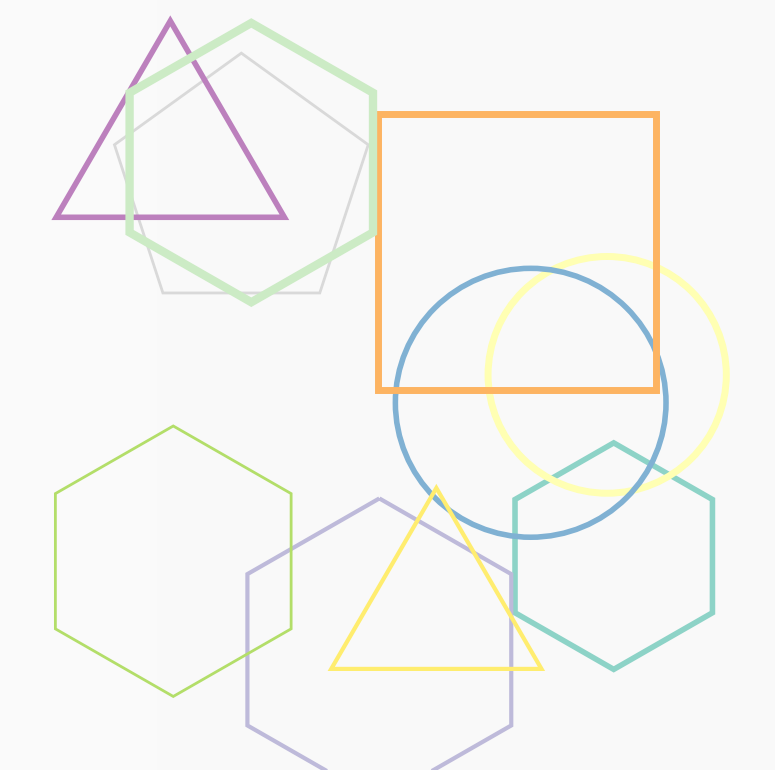[{"shape": "hexagon", "thickness": 2, "radius": 0.74, "center": [0.792, 0.278]}, {"shape": "circle", "thickness": 2.5, "radius": 0.77, "center": [0.783, 0.513]}, {"shape": "hexagon", "thickness": 1.5, "radius": 0.98, "center": [0.489, 0.156]}, {"shape": "circle", "thickness": 2, "radius": 0.87, "center": [0.685, 0.477]}, {"shape": "square", "thickness": 2.5, "radius": 0.9, "center": [0.667, 0.672]}, {"shape": "hexagon", "thickness": 1, "radius": 0.88, "center": [0.224, 0.271]}, {"shape": "pentagon", "thickness": 1, "radius": 0.86, "center": [0.311, 0.759]}, {"shape": "triangle", "thickness": 2, "radius": 0.85, "center": [0.22, 0.803]}, {"shape": "hexagon", "thickness": 3, "radius": 0.91, "center": [0.324, 0.789]}, {"shape": "triangle", "thickness": 1.5, "radius": 0.78, "center": [0.563, 0.21]}]